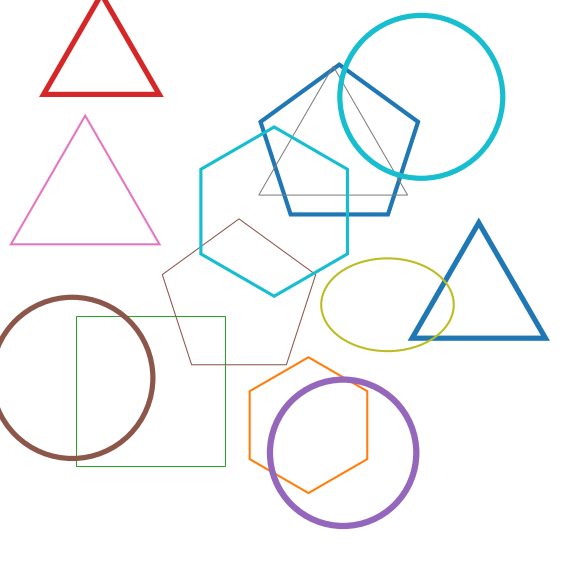[{"shape": "triangle", "thickness": 2.5, "radius": 0.67, "center": [0.829, 0.48]}, {"shape": "pentagon", "thickness": 2, "radius": 0.72, "center": [0.588, 0.744]}, {"shape": "hexagon", "thickness": 1, "radius": 0.59, "center": [0.534, 0.263]}, {"shape": "square", "thickness": 0.5, "radius": 0.65, "center": [0.261, 0.322]}, {"shape": "triangle", "thickness": 2.5, "radius": 0.58, "center": [0.176, 0.894]}, {"shape": "circle", "thickness": 3, "radius": 0.63, "center": [0.594, 0.215]}, {"shape": "pentagon", "thickness": 0.5, "radius": 0.7, "center": [0.414, 0.48]}, {"shape": "circle", "thickness": 2.5, "radius": 0.7, "center": [0.125, 0.345]}, {"shape": "triangle", "thickness": 1, "radius": 0.74, "center": [0.148, 0.65]}, {"shape": "triangle", "thickness": 0.5, "radius": 0.74, "center": [0.577, 0.736]}, {"shape": "oval", "thickness": 1, "radius": 0.57, "center": [0.671, 0.471]}, {"shape": "circle", "thickness": 2.5, "radius": 0.71, "center": [0.73, 0.831]}, {"shape": "hexagon", "thickness": 1.5, "radius": 0.73, "center": [0.475, 0.633]}]